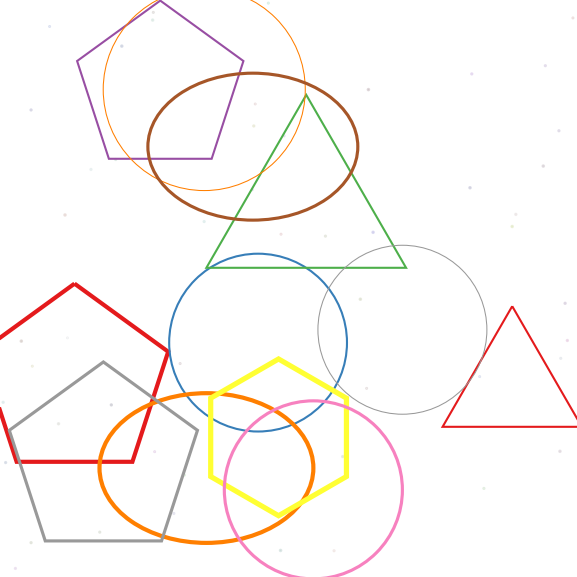[{"shape": "pentagon", "thickness": 2, "radius": 0.85, "center": [0.129, 0.337]}, {"shape": "triangle", "thickness": 1, "radius": 0.7, "center": [0.887, 0.33]}, {"shape": "circle", "thickness": 1, "radius": 0.77, "center": [0.447, 0.406]}, {"shape": "triangle", "thickness": 1, "radius": 1.0, "center": [0.53, 0.635]}, {"shape": "pentagon", "thickness": 1, "radius": 0.76, "center": [0.278, 0.847]}, {"shape": "oval", "thickness": 2, "radius": 0.93, "center": [0.357, 0.189]}, {"shape": "circle", "thickness": 0.5, "radius": 0.87, "center": [0.354, 0.844]}, {"shape": "hexagon", "thickness": 2.5, "radius": 0.68, "center": [0.482, 0.242]}, {"shape": "oval", "thickness": 1.5, "radius": 0.91, "center": [0.438, 0.745]}, {"shape": "circle", "thickness": 1.5, "radius": 0.77, "center": [0.543, 0.151]}, {"shape": "pentagon", "thickness": 1.5, "radius": 0.86, "center": [0.179, 0.201]}, {"shape": "circle", "thickness": 0.5, "radius": 0.73, "center": [0.697, 0.428]}]